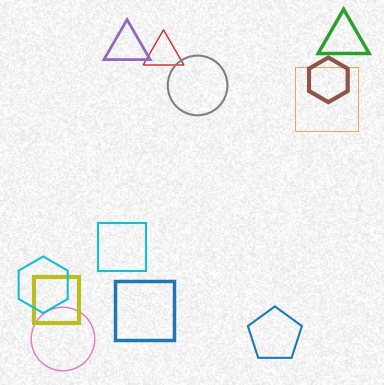[{"shape": "pentagon", "thickness": 1.5, "radius": 0.37, "center": [0.714, 0.13]}, {"shape": "square", "thickness": 2.5, "radius": 0.38, "center": [0.375, 0.193]}, {"shape": "square", "thickness": 0.5, "radius": 0.41, "center": [0.848, 0.743]}, {"shape": "triangle", "thickness": 2.5, "radius": 0.38, "center": [0.893, 0.899]}, {"shape": "triangle", "thickness": 1, "radius": 0.3, "center": [0.425, 0.862]}, {"shape": "triangle", "thickness": 2, "radius": 0.35, "center": [0.33, 0.88]}, {"shape": "hexagon", "thickness": 3, "radius": 0.29, "center": [0.853, 0.793]}, {"shape": "circle", "thickness": 1, "radius": 0.41, "center": [0.164, 0.119]}, {"shape": "circle", "thickness": 1.5, "radius": 0.39, "center": [0.513, 0.778]}, {"shape": "square", "thickness": 3, "radius": 0.3, "center": [0.146, 0.22]}, {"shape": "square", "thickness": 1.5, "radius": 0.31, "center": [0.316, 0.358]}, {"shape": "hexagon", "thickness": 1.5, "radius": 0.37, "center": [0.112, 0.26]}]